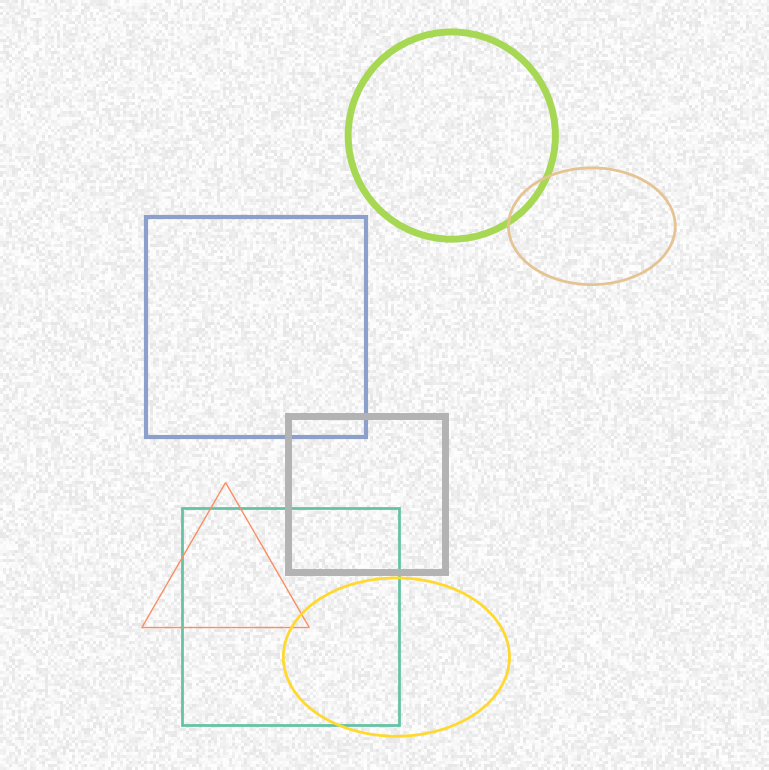[{"shape": "square", "thickness": 1, "radius": 0.7, "center": [0.377, 0.199]}, {"shape": "triangle", "thickness": 0.5, "radius": 0.63, "center": [0.293, 0.248]}, {"shape": "square", "thickness": 1.5, "radius": 0.71, "center": [0.333, 0.576]}, {"shape": "circle", "thickness": 2.5, "radius": 0.67, "center": [0.587, 0.824]}, {"shape": "oval", "thickness": 1, "radius": 0.73, "center": [0.515, 0.147]}, {"shape": "oval", "thickness": 1, "radius": 0.54, "center": [0.769, 0.706]}, {"shape": "square", "thickness": 2.5, "radius": 0.51, "center": [0.476, 0.358]}]